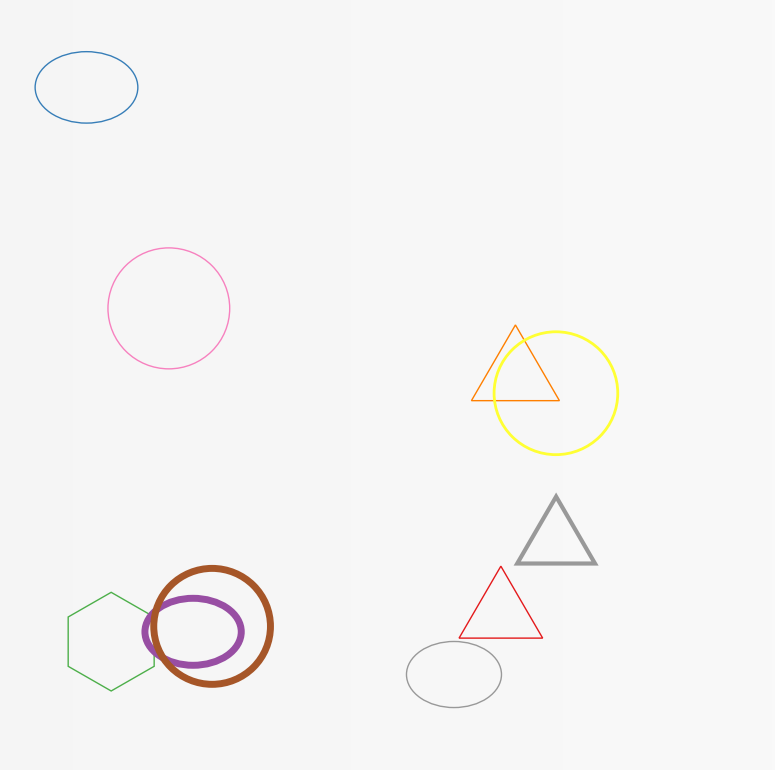[{"shape": "triangle", "thickness": 0.5, "radius": 0.31, "center": [0.646, 0.202]}, {"shape": "oval", "thickness": 0.5, "radius": 0.33, "center": [0.112, 0.887]}, {"shape": "hexagon", "thickness": 0.5, "radius": 0.32, "center": [0.143, 0.167]}, {"shape": "oval", "thickness": 2.5, "radius": 0.31, "center": [0.249, 0.179]}, {"shape": "triangle", "thickness": 0.5, "radius": 0.33, "center": [0.665, 0.512]}, {"shape": "circle", "thickness": 1, "radius": 0.4, "center": [0.717, 0.489]}, {"shape": "circle", "thickness": 2.5, "radius": 0.38, "center": [0.274, 0.187]}, {"shape": "circle", "thickness": 0.5, "radius": 0.39, "center": [0.218, 0.6]}, {"shape": "oval", "thickness": 0.5, "radius": 0.31, "center": [0.586, 0.124]}, {"shape": "triangle", "thickness": 1.5, "radius": 0.29, "center": [0.718, 0.297]}]